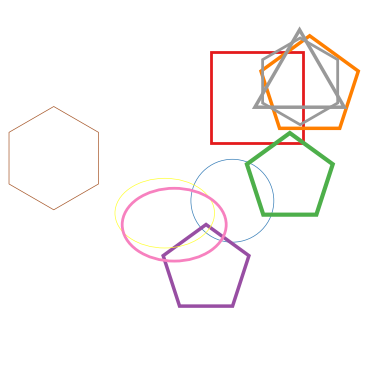[{"shape": "square", "thickness": 2, "radius": 0.59, "center": [0.668, 0.746]}, {"shape": "circle", "thickness": 0.5, "radius": 0.54, "center": [0.604, 0.479]}, {"shape": "pentagon", "thickness": 3, "radius": 0.59, "center": [0.753, 0.537]}, {"shape": "pentagon", "thickness": 2.5, "radius": 0.59, "center": [0.535, 0.3]}, {"shape": "pentagon", "thickness": 2.5, "radius": 0.66, "center": [0.804, 0.774]}, {"shape": "oval", "thickness": 0.5, "radius": 0.65, "center": [0.428, 0.446]}, {"shape": "hexagon", "thickness": 0.5, "radius": 0.67, "center": [0.14, 0.589]}, {"shape": "oval", "thickness": 2, "radius": 0.68, "center": [0.452, 0.416]}, {"shape": "hexagon", "thickness": 2, "radius": 0.56, "center": [0.78, 0.789]}, {"shape": "triangle", "thickness": 2.5, "radius": 0.67, "center": [0.778, 0.789]}]